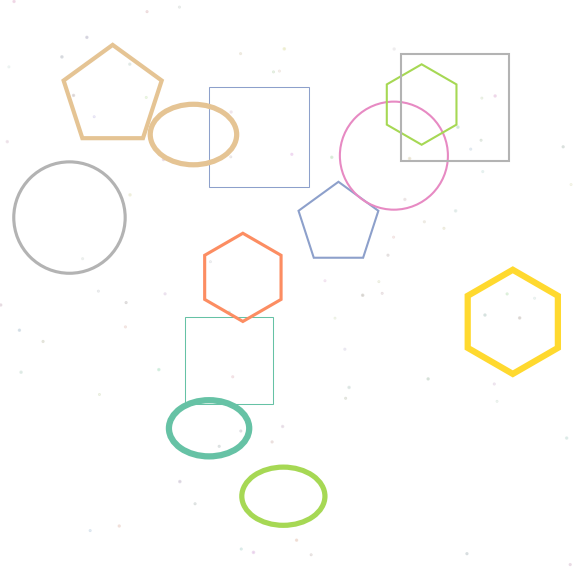[{"shape": "oval", "thickness": 3, "radius": 0.35, "center": [0.362, 0.258]}, {"shape": "square", "thickness": 0.5, "radius": 0.38, "center": [0.397, 0.375]}, {"shape": "hexagon", "thickness": 1.5, "radius": 0.38, "center": [0.421, 0.519]}, {"shape": "square", "thickness": 0.5, "radius": 0.44, "center": [0.449, 0.762]}, {"shape": "pentagon", "thickness": 1, "radius": 0.36, "center": [0.586, 0.612]}, {"shape": "circle", "thickness": 1, "radius": 0.47, "center": [0.682, 0.73]}, {"shape": "oval", "thickness": 2.5, "radius": 0.36, "center": [0.491, 0.14]}, {"shape": "hexagon", "thickness": 1, "radius": 0.35, "center": [0.73, 0.818]}, {"shape": "hexagon", "thickness": 3, "radius": 0.45, "center": [0.888, 0.442]}, {"shape": "oval", "thickness": 2.5, "radius": 0.37, "center": [0.335, 0.766]}, {"shape": "pentagon", "thickness": 2, "radius": 0.45, "center": [0.195, 0.832]}, {"shape": "square", "thickness": 1, "radius": 0.46, "center": [0.788, 0.813]}, {"shape": "circle", "thickness": 1.5, "radius": 0.48, "center": [0.12, 0.622]}]